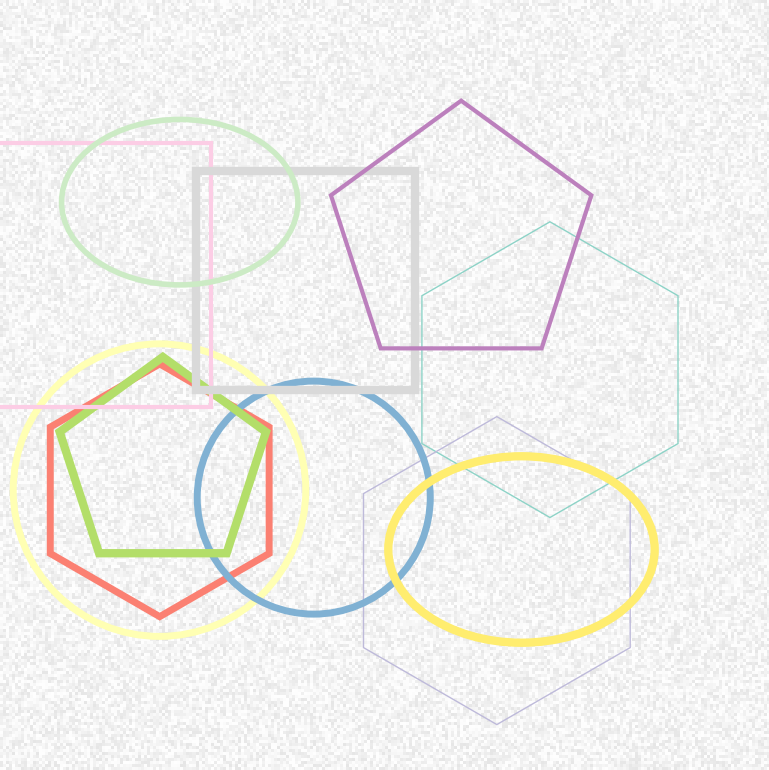[{"shape": "hexagon", "thickness": 0.5, "radius": 0.96, "center": [0.714, 0.52]}, {"shape": "circle", "thickness": 2.5, "radius": 0.95, "center": [0.207, 0.363]}, {"shape": "hexagon", "thickness": 0.5, "radius": 1.0, "center": [0.645, 0.259]}, {"shape": "hexagon", "thickness": 2.5, "radius": 0.82, "center": [0.207, 0.363]}, {"shape": "circle", "thickness": 2.5, "radius": 0.76, "center": [0.407, 0.354]}, {"shape": "pentagon", "thickness": 3, "radius": 0.7, "center": [0.211, 0.396]}, {"shape": "square", "thickness": 1.5, "radius": 0.86, "center": [0.103, 0.643]}, {"shape": "square", "thickness": 3, "radius": 0.71, "center": [0.397, 0.635]}, {"shape": "pentagon", "thickness": 1.5, "radius": 0.89, "center": [0.599, 0.691]}, {"shape": "oval", "thickness": 2, "radius": 0.77, "center": [0.233, 0.737]}, {"shape": "oval", "thickness": 3, "radius": 0.86, "center": [0.677, 0.286]}]